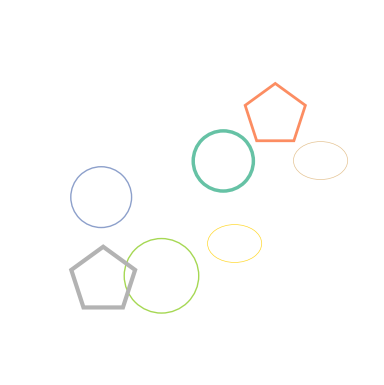[{"shape": "circle", "thickness": 2.5, "radius": 0.39, "center": [0.58, 0.582]}, {"shape": "pentagon", "thickness": 2, "radius": 0.41, "center": [0.715, 0.701]}, {"shape": "circle", "thickness": 1, "radius": 0.39, "center": [0.263, 0.488]}, {"shape": "circle", "thickness": 1, "radius": 0.48, "center": [0.419, 0.284]}, {"shape": "oval", "thickness": 0.5, "radius": 0.35, "center": [0.609, 0.367]}, {"shape": "oval", "thickness": 0.5, "radius": 0.35, "center": [0.833, 0.583]}, {"shape": "pentagon", "thickness": 3, "radius": 0.44, "center": [0.268, 0.272]}]